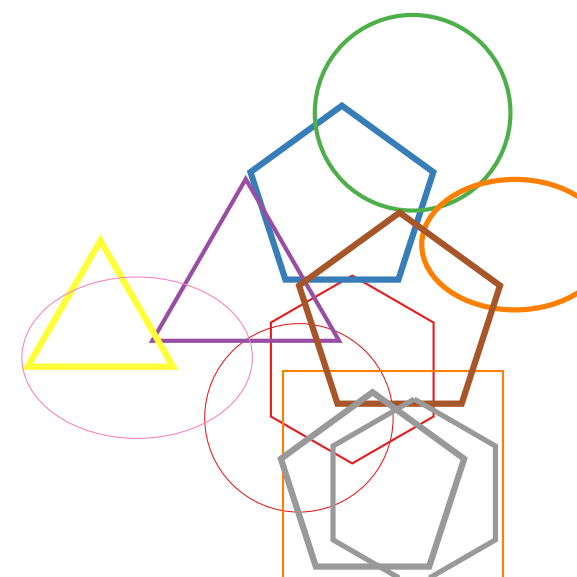[{"shape": "circle", "thickness": 0.5, "radius": 0.82, "center": [0.518, 0.276]}, {"shape": "hexagon", "thickness": 1, "radius": 0.81, "center": [0.61, 0.359]}, {"shape": "pentagon", "thickness": 3, "radius": 0.83, "center": [0.592, 0.65]}, {"shape": "circle", "thickness": 2, "radius": 0.85, "center": [0.714, 0.804]}, {"shape": "triangle", "thickness": 2, "radius": 0.93, "center": [0.425, 0.502]}, {"shape": "square", "thickness": 1, "radius": 0.95, "center": [0.681, 0.166]}, {"shape": "oval", "thickness": 2.5, "radius": 0.81, "center": [0.892, 0.575]}, {"shape": "triangle", "thickness": 3, "radius": 0.73, "center": [0.174, 0.437]}, {"shape": "pentagon", "thickness": 3, "radius": 0.91, "center": [0.692, 0.448]}, {"shape": "oval", "thickness": 0.5, "radius": 1.0, "center": [0.237, 0.38]}, {"shape": "pentagon", "thickness": 3, "radius": 0.83, "center": [0.645, 0.153]}, {"shape": "hexagon", "thickness": 2.5, "radius": 0.81, "center": [0.717, 0.146]}]